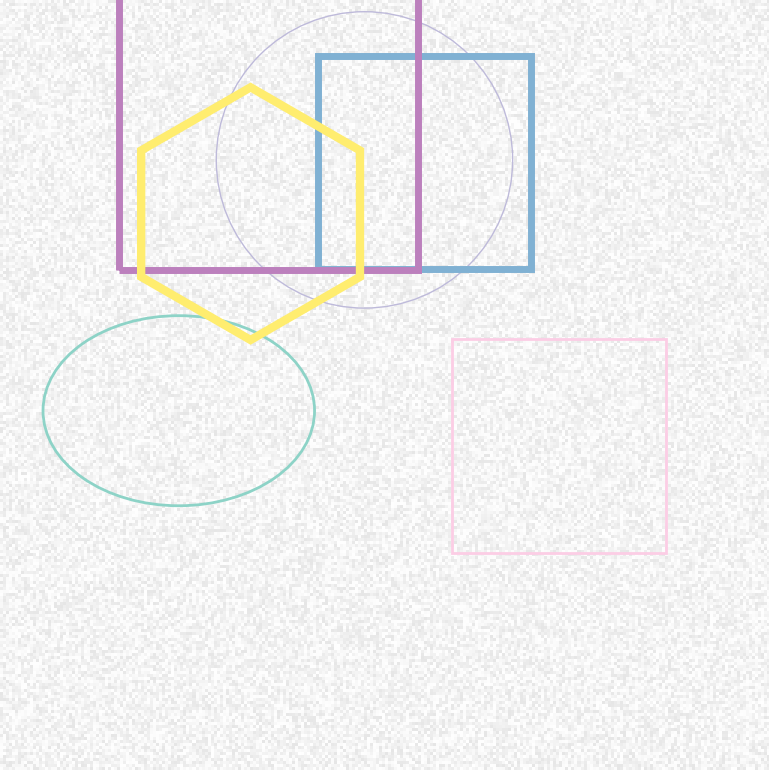[{"shape": "oval", "thickness": 1, "radius": 0.88, "center": [0.232, 0.467]}, {"shape": "circle", "thickness": 0.5, "radius": 0.96, "center": [0.473, 0.792]}, {"shape": "square", "thickness": 2.5, "radius": 0.69, "center": [0.551, 0.789]}, {"shape": "square", "thickness": 1, "radius": 0.69, "center": [0.727, 0.42]}, {"shape": "square", "thickness": 2.5, "radius": 0.97, "center": [0.349, 0.843]}, {"shape": "hexagon", "thickness": 3, "radius": 0.82, "center": [0.325, 0.723]}]